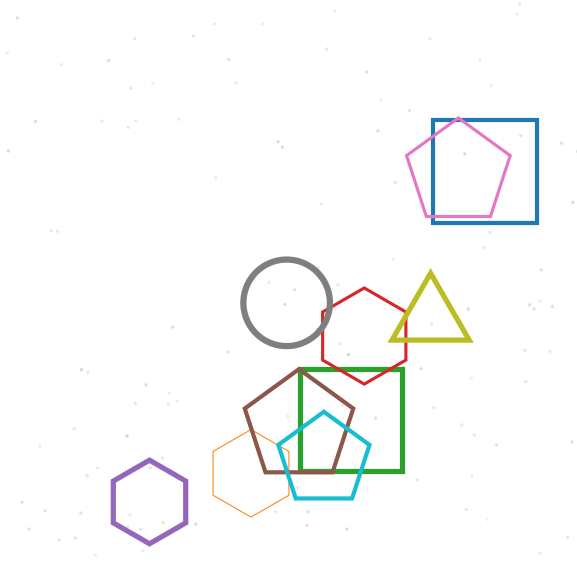[{"shape": "square", "thickness": 2, "radius": 0.45, "center": [0.839, 0.702]}, {"shape": "hexagon", "thickness": 0.5, "radius": 0.38, "center": [0.435, 0.18]}, {"shape": "square", "thickness": 2.5, "radius": 0.44, "center": [0.607, 0.271]}, {"shape": "hexagon", "thickness": 1.5, "radius": 0.42, "center": [0.631, 0.417]}, {"shape": "hexagon", "thickness": 2.5, "radius": 0.36, "center": [0.259, 0.13]}, {"shape": "pentagon", "thickness": 2, "radius": 0.49, "center": [0.518, 0.261]}, {"shape": "pentagon", "thickness": 1.5, "radius": 0.47, "center": [0.794, 0.701]}, {"shape": "circle", "thickness": 3, "radius": 0.37, "center": [0.496, 0.475]}, {"shape": "triangle", "thickness": 2.5, "radius": 0.39, "center": [0.746, 0.449]}, {"shape": "pentagon", "thickness": 2, "radius": 0.41, "center": [0.561, 0.203]}]